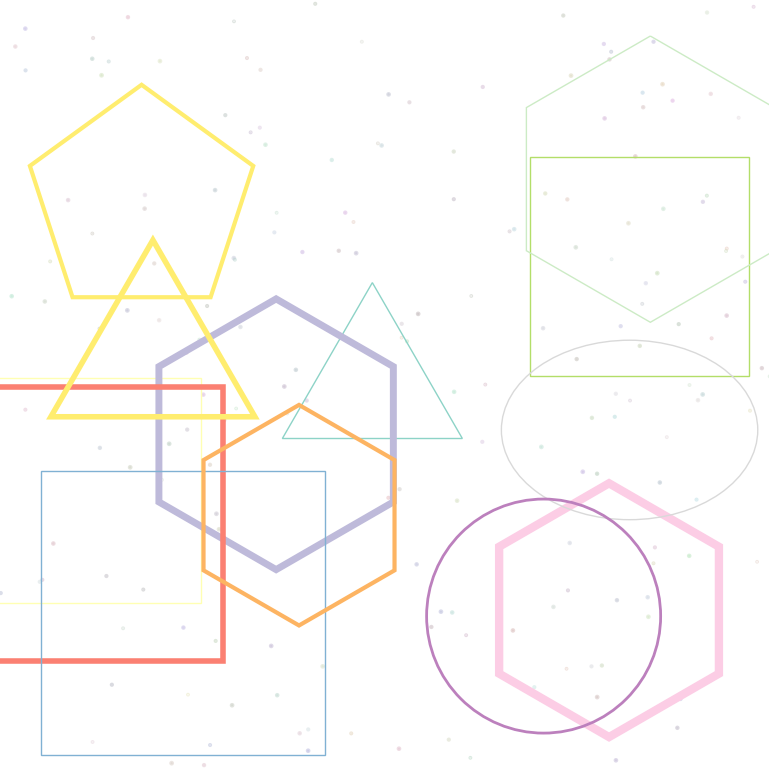[{"shape": "triangle", "thickness": 0.5, "radius": 0.67, "center": [0.484, 0.498]}, {"shape": "square", "thickness": 0.5, "radius": 0.73, "center": [0.115, 0.363]}, {"shape": "hexagon", "thickness": 2.5, "radius": 0.88, "center": [0.359, 0.436]}, {"shape": "square", "thickness": 2, "radius": 0.89, "center": [0.112, 0.32]}, {"shape": "square", "thickness": 0.5, "radius": 0.92, "center": [0.237, 0.203]}, {"shape": "hexagon", "thickness": 1.5, "radius": 0.72, "center": [0.388, 0.331]}, {"shape": "square", "thickness": 0.5, "radius": 0.71, "center": [0.831, 0.654]}, {"shape": "hexagon", "thickness": 3, "radius": 0.82, "center": [0.791, 0.208]}, {"shape": "oval", "thickness": 0.5, "radius": 0.83, "center": [0.818, 0.442]}, {"shape": "circle", "thickness": 1, "radius": 0.76, "center": [0.706, 0.2]}, {"shape": "hexagon", "thickness": 0.5, "radius": 0.93, "center": [0.845, 0.767]}, {"shape": "triangle", "thickness": 2, "radius": 0.76, "center": [0.199, 0.535]}, {"shape": "pentagon", "thickness": 1.5, "radius": 0.76, "center": [0.184, 0.737]}]